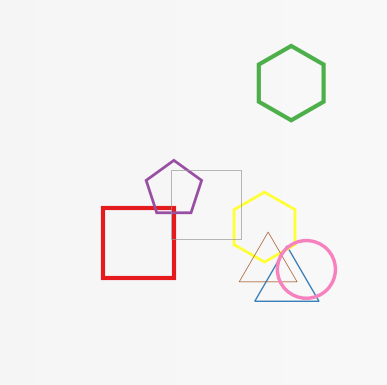[{"shape": "square", "thickness": 3, "radius": 0.45, "center": [0.357, 0.369]}, {"shape": "triangle", "thickness": 1, "radius": 0.48, "center": [0.74, 0.265]}, {"shape": "hexagon", "thickness": 3, "radius": 0.48, "center": [0.752, 0.784]}, {"shape": "pentagon", "thickness": 2, "radius": 0.38, "center": [0.449, 0.508]}, {"shape": "hexagon", "thickness": 2, "radius": 0.45, "center": [0.683, 0.41]}, {"shape": "triangle", "thickness": 0.5, "radius": 0.43, "center": [0.692, 0.311]}, {"shape": "circle", "thickness": 2.5, "radius": 0.37, "center": [0.791, 0.3]}, {"shape": "square", "thickness": 0.5, "radius": 0.45, "center": [0.532, 0.47]}]